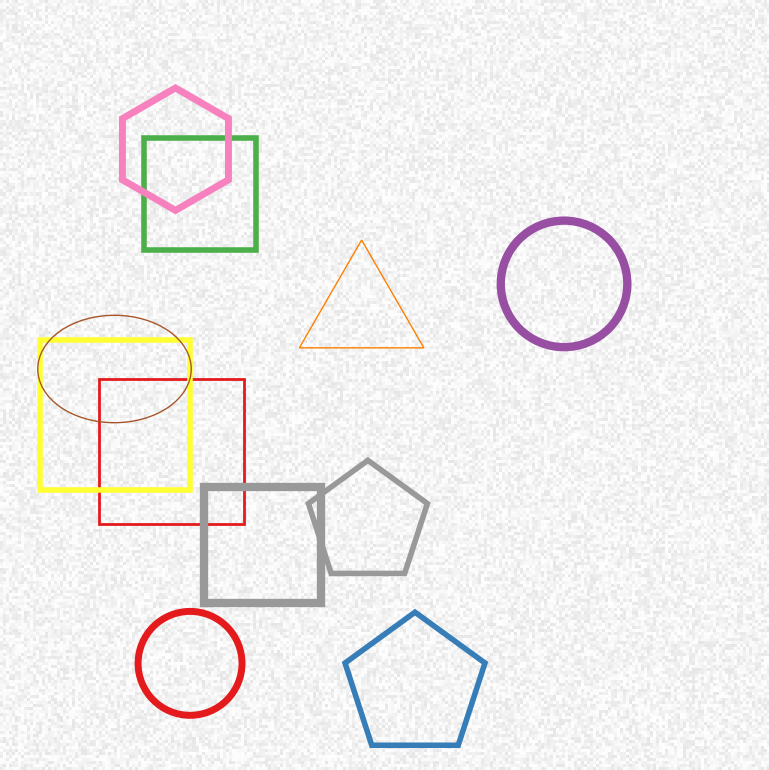[{"shape": "circle", "thickness": 2.5, "radius": 0.34, "center": [0.247, 0.138]}, {"shape": "square", "thickness": 1, "radius": 0.47, "center": [0.223, 0.414]}, {"shape": "pentagon", "thickness": 2, "radius": 0.48, "center": [0.539, 0.109]}, {"shape": "square", "thickness": 2, "radius": 0.36, "center": [0.26, 0.749]}, {"shape": "circle", "thickness": 3, "radius": 0.41, "center": [0.733, 0.631]}, {"shape": "triangle", "thickness": 0.5, "radius": 0.47, "center": [0.47, 0.595]}, {"shape": "square", "thickness": 2, "radius": 0.49, "center": [0.15, 0.461]}, {"shape": "oval", "thickness": 0.5, "radius": 0.5, "center": [0.149, 0.521]}, {"shape": "hexagon", "thickness": 2.5, "radius": 0.4, "center": [0.228, 0.806]}, {"shape": "pentagon", "thickness": 2, "radius": 0.41, "center": [0.478, 0.321]}, {"shape": "square", "thickness": 3, "radius": 0.38, "center": [0.341, 0.292]}]